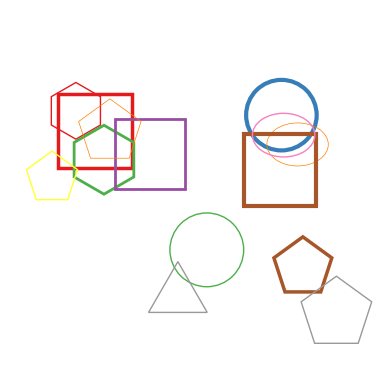[{"shape": "hexagon", "thickness": 1, "radius": 0.37, "center": [0.197, 0.712]}, {"shape": "square", "thickness": 2.5, "radius": 0.48, "center": [0.246, 0.66]}, {"shape": "circle", "thickness": 3, "radius": 0.46, "center": [0.731, 0.701]}, {"shape": "hexagon", "thickness": 2, "radius": 0.45, "center": [0.27, 0.585]}, {"shape": "circle", "thickness": 1, "radius": 0.48, "center": [0.537, 0.351]}, {"shape": "square", "thickness": 2, "radius": 0.45, "center": [0.389, 0.6]}, {"shape": "pentagon", "thickness": 0.5, "radius": 0.43, "center": [0.285, 0.658]}, {"shape": "oval", "thickness": 0.5, "radius": 0.4, "center": [0.773, 0.625]}, {"shape": "pentagon", "thickness": 1, "radius": 0.35, "center": [0.135, 0.538]}, {"shape": "square", "thickness": 3, "radius": 0.47, "center": [0.728, 0.559]}, {"shape": "pentagon", "thickness": 2.5, "radius": 0.4, "center": [0.787, 0.306]}, {"shape": "oval", "thickness": 1, "radius": 0.41, "center": [0.737, 0.649]}, {"shape": "pentagon", "thickness": 1, "radius": 0.48, "center": [0.874, 0.186]}, {"shape": "triangle", "thickness": 1, "radius": 0.44, "center": [0.462, 0.233]}]